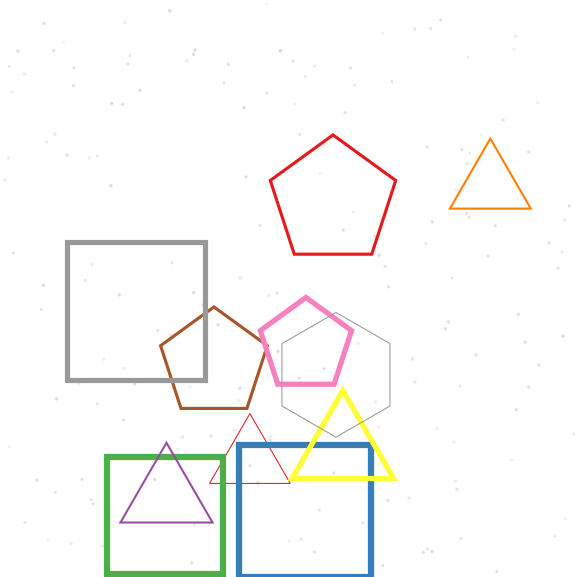[{"shape": "pentagon", "thickness": 1.5, "radius": 0.57, "center": [0.577, 0.651]}, {"shape": "triangle", "thickness": 0.5, "radius": 0.4, "center": [0.433, 0.202]}, {"shape": "square", "thickness": 3, "radius": 0.57, "center": [0.528, 0.114]}, {"shape": "square", "thickness": 3, "radius": 0.51, "center": [0.286, 0.107]}, {"shape": "triangle", "thickness": 1, "radius": 0.46, "center": [0.288, 0.14]}, {"shape": "triangle", "thickness": 1, "radius": 0.4, "center": [0.849, 0.678]}, {"shape": "triangle", "thickness": 2.5, "radius": 0.51, "center": [0.594, 0.221]}, {"shape": "pentagon", "thickness": 1.5, "radius": 0.49, "center": [0.37, 0.371]}, {"shape": "pentagon", "thickness": 2.5, "radius": 0.42, "center": [0.53, 0.401]}, {"shape": "hexagon", "thickness": 0.5, "radius": 0.54, "center": [0.582, 0.35]}, {"shape": "square", "thickness": 2.5, "radius": 0.6, "center": [0.236, 0.461]}]